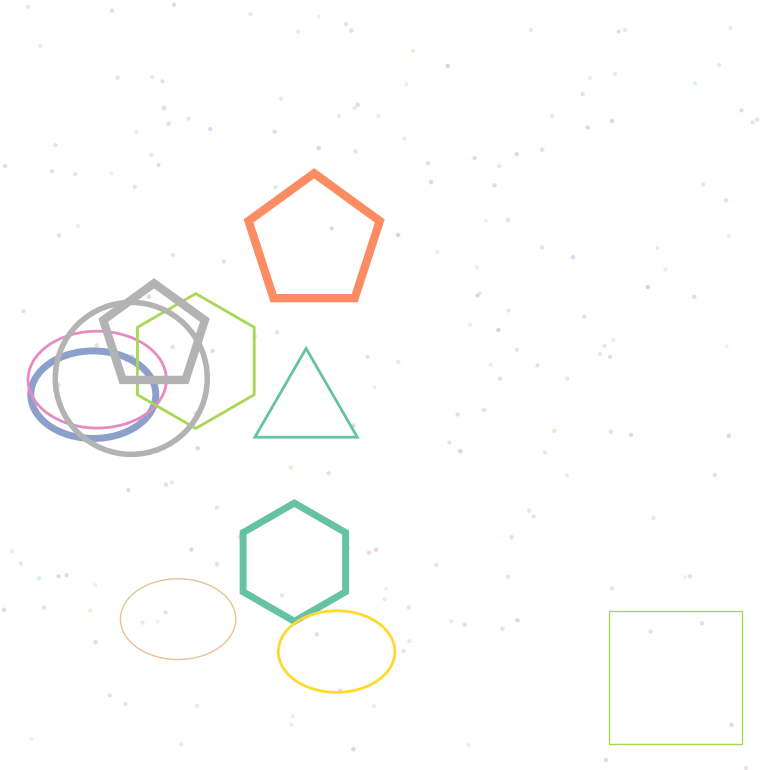[{"shape": "triangle", "thickness": 1, "radius": 0.38, "center": [0.398, 0.471]}, {"shape": "hexagon", "thickness": 2.5, "radius": 0.38, "center": [0.382, 0.27]}, {"shape": "pentagon", "thickness": 3, "radius": 0.45, "center": [0.408, 0.685]}, {"shape": "oval", "thickness": 2.5, "radius": 0.41, "center": [0.121, 0.487]}, {"shape": "oval", "thickness": 1, "radius": 0.45, "center": [0.126, 0.507]}, {"shape": "square", "thickness": 0.5, "radius": 0.43, "center": [0.877, 0.12]}, {"shape": "hexagon", "thickness": 1, "radius": 0.44, "center": [0.254, 0.531]}, {"shape": "oval", "thickness": 1, "radius": 0.38, "center": [0.437, 0.154]}, {"shape": "oval", "thickness": 0.5, "radius": 0.37, "center": [0.231, 0.196]}, {"shape": "circle", "thickness": 2, "radius": 0.49, "center": [0.17, 0.509]}, {"shape": "pentagon", "thickness": 3, "radius": 0.35, "center": [0.2, 0.563]}]